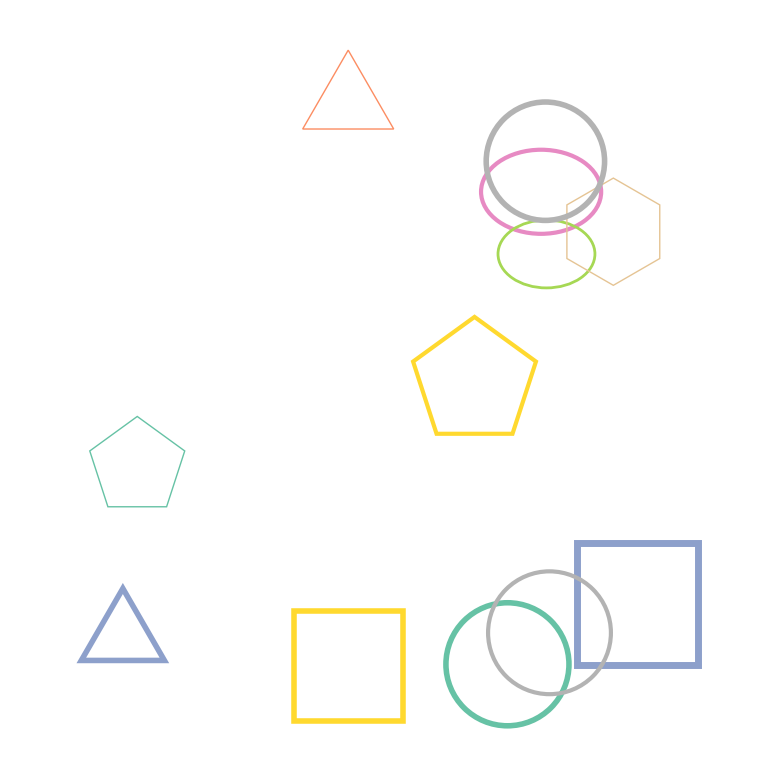[{"shape": "pentagon", "thickness": 0.5, "radius": 0.32, "center": [0.178, 0.394]}, {"shape": "circle", "thickness": 2, "radius": 0.4, "center": [0.659, 0.137]}, {"shape": "triangle", "thickness": 0.5, "radius": 0.34, "center": [0.452, 0.867]}, {"shape": "square", "thickness": 2.5, "radius": 0.39, "center": [0.828, 0.216]}, {"shape": "triangle", "thickness": 2, "radius": 0.31, "center": [0.16, 0.173]}, {"shape": "oval", "thickness": 1.5, "radius": 0.39, "center": [0.703, 0.751]}, {"shape": "oval", "thickness": 1, "radius": 0.31, "center": [0.71, 0.67]}, {"shape": "pentagon", "thickness": 1.5, "radius": 0.42, "center": [0.616, 0.505]}, {"shape": "square", "thickness": 2, "radius": 0.36, "center": [0.453, 0.135]}, {"shape": "hexagon", "thickness": 0.5, "radius": 0.35, "center": [0.797, 0.699]}, {"shape": "circle", "thickness": 1.5, "radius": 0.4, "center": [0.714, 0.178]}, {"shape": "circle", "thickness": 2, "radius": 0.38, "center": [0.708, 0.791]}]